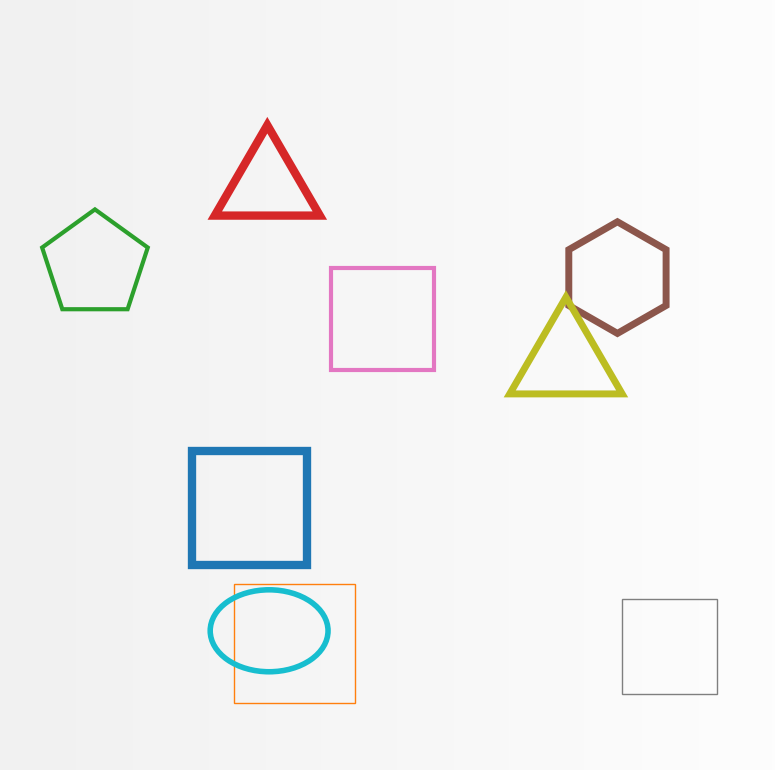[{"shape": "square", "thickness": 3, "radius": 0.37, "center": [0.322, 0.34]}, {"shape": "square", "thickness": 0.5, "radius": 0.39, "center": [0.38, 0.164]}, {"shape": "pentagon", "thickness": 1.5, "radius": 0.36, "center": [0.123, 0.656]}, {"shape": "triangle", "thickness": 3, "radius": 0.39, "center": [0.345, 0.759]}, {"shape": "hexagon", "thickness": 2.5, "radius": 0.36, "center": [0.797, 0.639]}, {"shape": "square", "thickness": 1.5, "radius": 0.33, "center": [0.494, 0.585]}, {"shape": "square", "thickness": 0.5, "radius": 0.31, "center": [0.864, 0.16]}, {"shape": "triangle", "thickness": 2.5, "radius": 0.42, "center": [0.73, 0.53]}, {"shape": "oval", "thickness": 2, "radius": 0.38, "center": [0.347, 0.181]}]